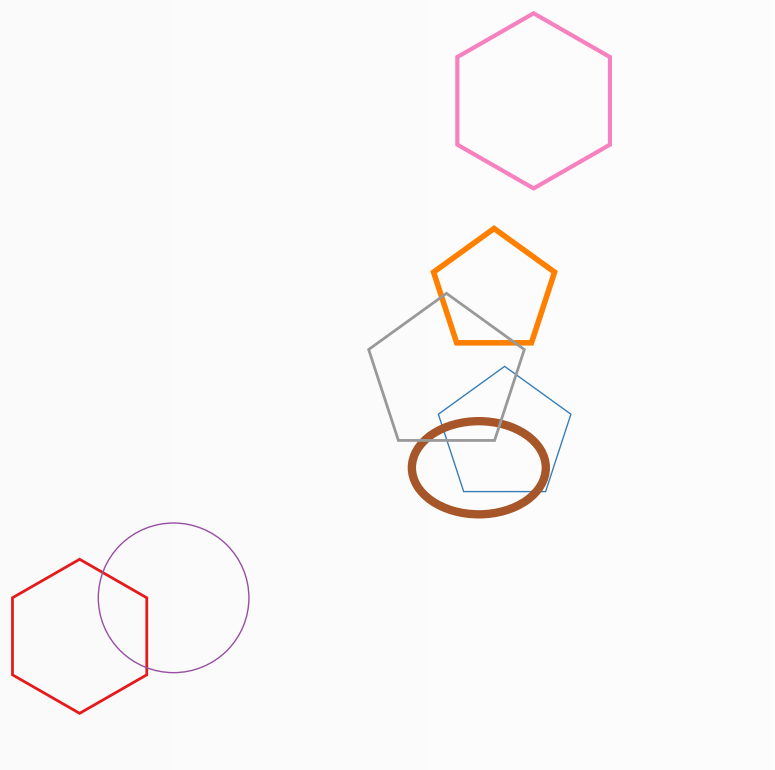[{"shape": "hexagon", "thickness": 1, "radius": 0.5, "center": [0.103, 0.174]}, {"shape": "pentagon", "thickness": 0.5, "radius": 0.45, "center": [0.651, 0.434]}, {"shape": "circle", "thickness": 0.5, "radius": 0.49, "center": [0.224, 0.224]}, {"shape": "pentagon", "thickness": 2, "radius": 0.41, "center": [0.638, 0.621]}, {"shape": "oval", "thickness": 3, "radius": 0.43, "center": [0.618, 0.393]}, {"shape": "hexagon", "thickness": 1.5, "radius": 0.57, "center": [0.689, 0.869]}, {"shape": "pentagon", "thickness": 1, "radius": 0.53, "center": [0.576, 0.513]}]